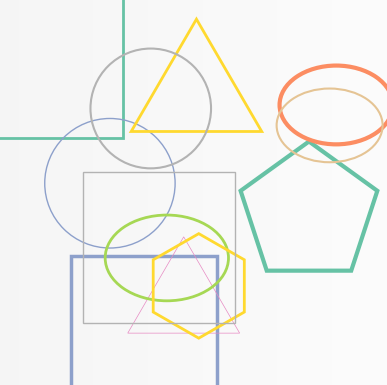[{"shape": "square", "thickness": 2, "radius": 0.97, "center": [0.123, 0.835]}, {"shape": "pentagon", "thickness": 3, "radius": 0.93, "center": [0.797, 0.447]}, {"shape": "oval", "thickness": 3, "radius": 0.73, "center": [0.868, 0.727]}, {"shape": "square", "thickness": 2.5, "radius": 0.94, "center": [0.371, 0.148]}, {"shape": "circle", "thickness": 1, "radius": 0.84, "center": [0.284, 0.524]}, {"shape": "triangle", "thickness": 0.5, "radius": 0.83, "center": [0.474, 0.218]}, {"shape": "oval", "thickness": 2, "radius": 0.8, "center": [0.431, 0.33]}, {"shape": "triangle", "thickness": 2, "radius": 0.97, "center": [0.507, 0.756]}, {"shape": "hexagon", "thickness": 2, "radius": 0.68, "center": [0.513, 0.257]}, {"shape": "oval", "thickness": 1.5, "radius": 0.68, "center": [0.851, 0.674]}, {"shape": "square", "thickness": 1, "radius": 0.98, "center": [0.41, 0.357]}, {"shape": "circle", "thickness": 1.5, "radius": 0.78, "center": [0.389, 0.718]}]